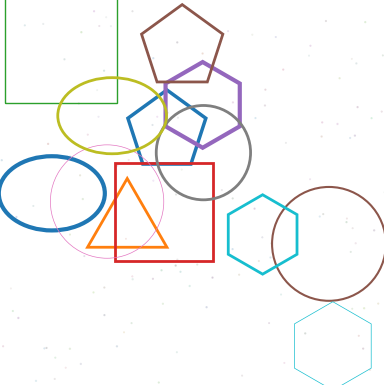[{"shape": "pentagon", "thickness": 2.5, "radius": 0.53, "center": [0.433, 0.66]}, {"shape": "oval", "thickness": 3, "radius": 0.69, "center": [0.135, 0.498]}, {"shape": "triangle", "thickness": 2, "radius": 0.6, "center": [0.33, 0.417]}, {"shape": "square", "thickness": 1, "radius": 0.73, "center": [0.158, 0.879]}, {"shape": "square", "thickness": 2, "radius": 0.64, "center": [0.425, 0.45]}, {"shape": "hexagon", "thickness": 3, "radius": 0.56, "center": [0.526, 0.728]}, {"shape": "circle", "thickness": 1.5, "radius": 0.74, "center": [0.854, 0.367]}, {"shape": "pentagon", "thickness": 2, "radius": 0.56, "center": [0.473, 0.877]}, {"shape": "circle", "thickness": 0.5, "radius": 0.74, "center": [0.278, 0.476]}, {"shape": "circle", "thickness": 2, "radius": 0.61, "center": [0.528, 0.604]}, {"shape": "oval", "thickness": 2, "radius": 0.71, "center": [0.291, 0.699]}, {"shape": "hexagon", "thickness": 2, "radius": 0.52, "center": [0.682, 0.391]}, {"shape": "hexagon", "thickness": 0.5, "radius": 0.58, "center": [0.865, 0.101]}]